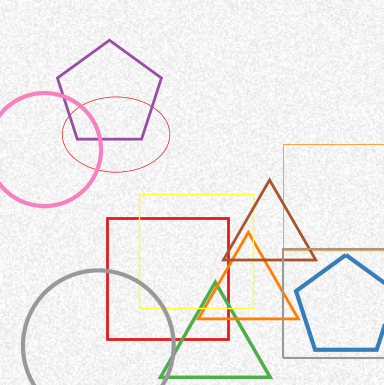[{"shape": "square", "thickness": 2, "radius": 0.79, "center": [0.434, 0.277]}, {"shape": "oval", "thickness": 0.5, "radius": 0.7, "center": [0.301, 0.65]}, {"shape": "pentagon", "thickness": 3, "radius": 0.68, "center": [0.898, 0.202]}, {"shape": "triangle", "thickness": 2.5, "radius": 0.82, "center": [0.559, 0.102]}, {"shape": "pentagon", "thickness": 2, "radius": 0.71, "center": [0.284, 0.753]}, {"shape": "triangle", "thickness": 2, "radius": 0.75, "center": [0.645, 0.247]}, {"shape": "square", "thickness": 0.5, "radius": 0.69, "center": [0.873, 0.487]}, {"shape": "square", "thickness": 1, "radius": 0.74, "center": [0.509, 0.348]}, {"shape": "triangle", "thickness": 2, "radius": 0.69, "center": [0.7, 0.394]}, {"shape": "circle", "thickness": 3, "radius": 0.73, "center": [0.116, 0.612]}, {"shape": "square", "thickness": 1.5, "radius": 0.7, "center": [0.875, 0.212]}, {"shape": "circle", "thickness": 3, "radius": 0.98, "center": [0.255, 0.102]}]